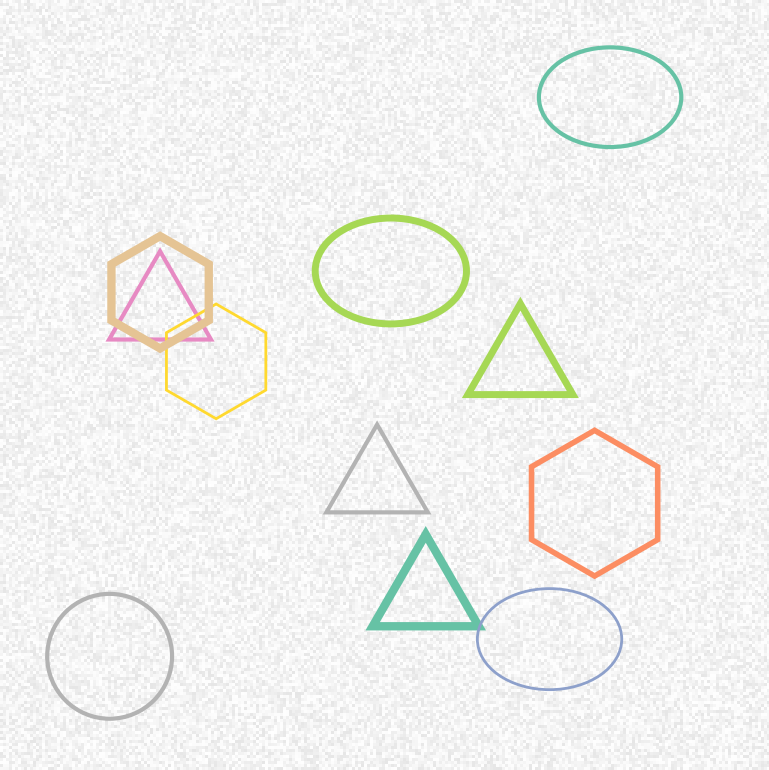[{"shape": "oval", "thickness": 1.5, "radius": 0.46, "center": [0.792, 0.874]}, {"shape": "triangle", "thickness": 3, "radius": 0.4, "center": [0.553, 0.226]}, {"shape": "hexagon", "thickness": 2, "radius": 0.47, "center": [0.772, 0.346]}, {"shape": "oval", "thickness": 1, "radius": 0.47, "center": [0.714, 0.17]}, {"shape": "triangle", "thickness": 1.5, "radius": 0.38, "center": [0.208, 0.597]}, {"shape": "oval", "thickness": 2.5, "radius": 0.49, "center": [0.508, 0.648]}, {"shape": "triangle", "thickness": 2.5, "radius": 0.39, "center": [0.676, 0.527]}, {"shape": "hexagon", "thickness": 1, "radius": 0.37, "center": [0.281, 0.531]}, {"shape": "hexagon", "thickness": 3, "radius": 0.36, "center": [0.208, 0.62]}, {"shape": "circle", "thickness": 1.5, "radius": 0.41, "center": [0.142, 0.148]}, {"shape": "triangle", "thickness": 1.5, "radius": 0.38, "center": [0.49, 0.373]}]